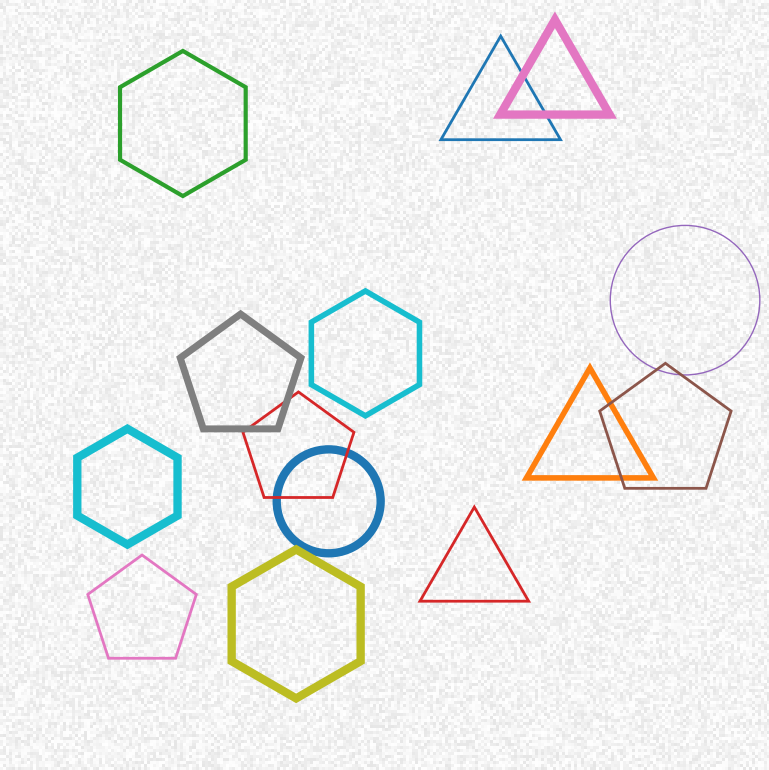[{"shape": "triangle", "thickness": 1, "radius": 0.45, "center": [0.65, 0.863]}, {"shape": "circle", "thickness": 3, "radius": 0.34, "center": [0.427, 0.349]}, {"shape": "triangle", "thickness": 2, "radius": 0.48, "center": [0.766, 0.427]}, {"shape": "hexagon", "thickness": 1.5, "radius": 0.47, "center": [0.237, 0.84]}, {"shape": "triangle", "thickness": 1, "radius": 0.41, "center": [0.616, 0.26]}, {"shape": "pentagon", "thickness": 1, "radius": 0.38, "center": [0.388, 0.415]}, {"shape": "circle", "thickness": 0.5, "radius": 0.49, "center": [0.89, 0.61]}, {"shape": "pentagon", "thickness": 1, "radius": 0.45, "center": [0.864, 0.438]}, {"shape": "pentagon", "thickness": 1, "radius": 0.37, "center": [0.184, 0.205]}, {"shape": "triangle", "thickness": 3, "radius": 0.41, "center": [0.721, 0.892]}, {"shape": "pentagon", "thickness": 2.5, "radius": 0.41, "center": [0.312, 0.51]}, {"shape": "hexagon", "thickness": 3, "radius": 0.48, "center": [0.385, 0.19]}, {"shape": "hexagon", "thickness": 3, "radius": 0.38, "center": [0.165, 0.368]}, {"shape": "hexagon", "thickness": 2, "radius": 0.41, "center": [0.475, 0.541]}]